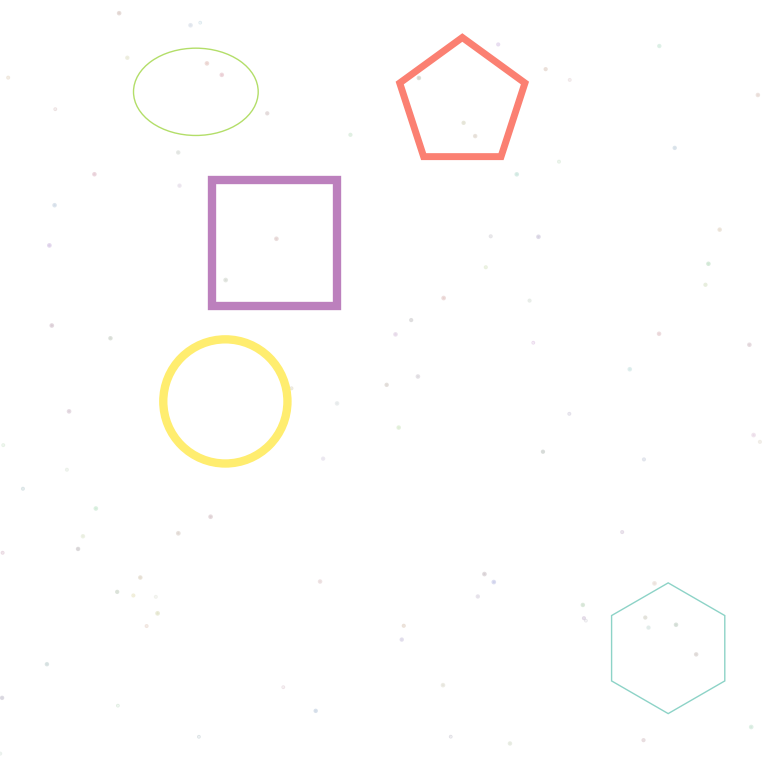[{"shape": "hexagon", "thickness": 0.5, "radius": 0.42, "center": [0.868, 0.158]}, {"shape": "pentagon", "thickness": 2.5, "radius": 0.43, "center": [0.6, 0.866]}, {"shape": "oval", "thickness": 0.5, "radius": 0.4, "center": [0.254, 0.881]}, {"shape": "square", "thickness": 3, "radius": 0.41, "center": [0.357, 0.685]}, {"shape": "circle", "thickness": 3, "radius": 0.4, "center": [0.293, 0.479]}]